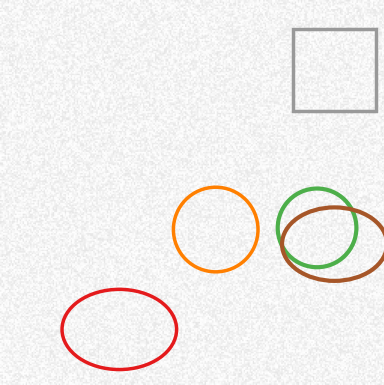[{"shape": "oval", "thickness": 2.5, "radius": 0.74, "center": [0.31, 0.144]}, {"shape": "circle", "thickness": 3, "radius": 0.51, "center": [0.824, 0.408]}, {"shape": "circle", "thickness": 2.5, "radius": 0.55, "center": [0.56, 0.404]}, {"shape": "oval", "thickness": 3, "radius": 0.68, "center": [0.869, 0.366]}, {"shape": "square", "thickness": 2.5, "radius": 0.54, "center": [0.869, 0.818]}]